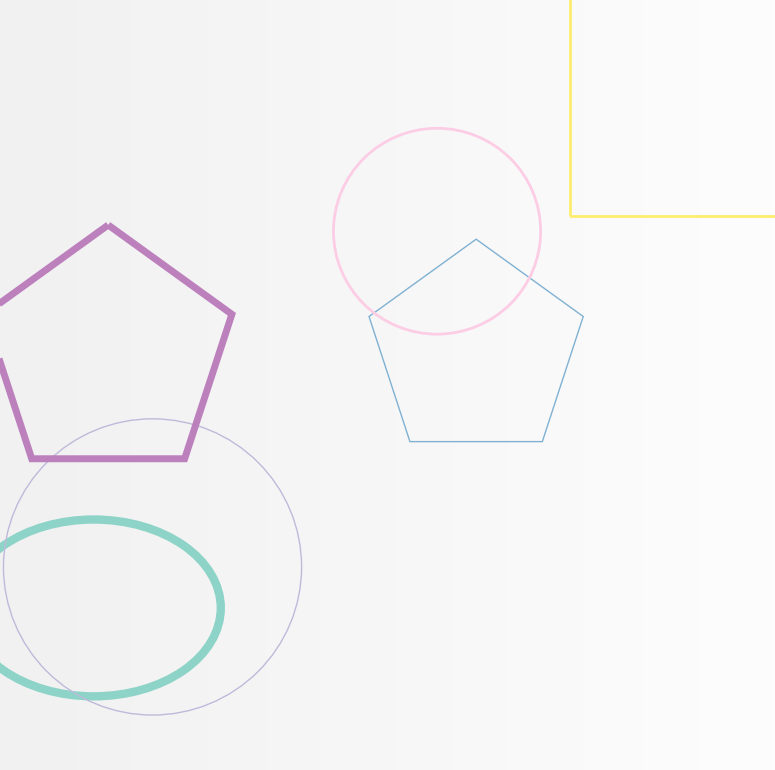[{"shape": "oval", "thickness": 3, "radius": 0.82, "center": [0.121, 0.21]}, {"shape": "circle", "thickness": 0.5, "radius": 0.96, "center": [0.197, 0.264]}, {"shape": "pentagon", "thickness": 0.5, "radius": 0.73, "center": [0.614, 0.544]}, {"shape": "circle", "thickness": 1, "radius": 0.67, "center": [0.564, 0.7]}, {"shape": "pentagon", "thickness": 2.5, "radius": 0.84, "center": [0.14, 0.54]}, {"shape": "square", "thickness": 1, "radius": 0.79, "center": [0.894, 0.879]}]